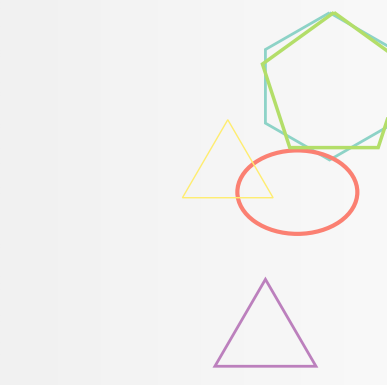[{"shape": "hexagon", "thickness": 2, "radius": 0.96, "center": [0.851, 0.776]}, {"shape": "oval", "thickness": 3, "radius": 0.77, "center": [0.767, 0.501]}, {"shape": "pentagon", "thickness": 2.5, "radius": 0.97, "center": [0.862, 0.774]}, {"shape": "triangle", "thickness": 2, "radius": 0.75, "center": [0.685, 0.124]}, {"shape": "triangle", "thickness": 1, "radius": 0.68, "center": [0.588, 0.554]}]